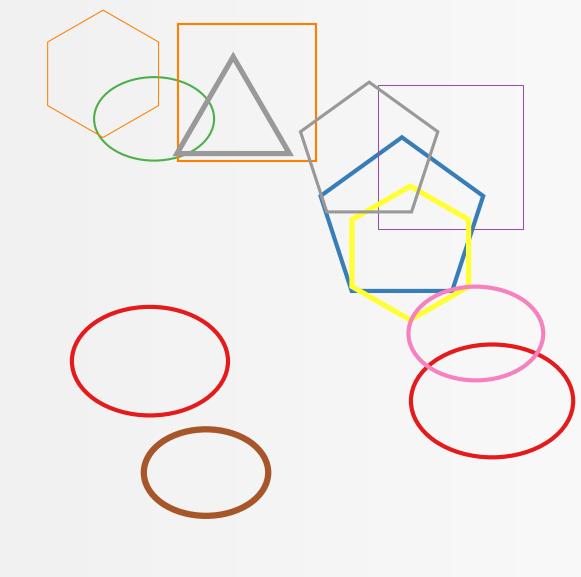[{"shape": "oval", "thickness": 2, "radius": 0.7, "center": [0.847, 0.305]}, {"shape": "oval", "thickness": 2, "radius": 0.67, "center": [0.258, 0.374]}, {"shape": "pentagon", "thickness": 2, "radius": 0.74, "center": [0.691, 0.614]}, {"shape": "oval", "thickness": 1, "radius": 0.52, "center": [0.265, 0.793]}, {"shape": "square", "thickness": 0.5, "radius": 0.62, "center": [0.776, 0.727]}, {"shape": "hexagon", "thickness": 0.5, "radius": 0.55, "center": [0.177, 0.871]}, {"shape": "square", "thickness": 1, "radius": 0.59, "center": [0.425, 0.839]}, {"shape": "hexagon", "thickness": 2.5, "radius": 0.58, "center": [0.706, 0.561]}, {"shape": "oval", "thickness": 3, "radius": 0.54, "center": [0.354, 0.181]}, {"shape": "oval", "thickness": 2, "radius": 0.58, "center": [0.819, 0.422]}, {"shape": "pentagon", "thickness": 1.5, "radius": 0.62, "center": [0.635, 0.733]}, {"shape": "triangle", "thickness": 2.5, "radius": 0.56, "center": [0.401, 0.789]}]